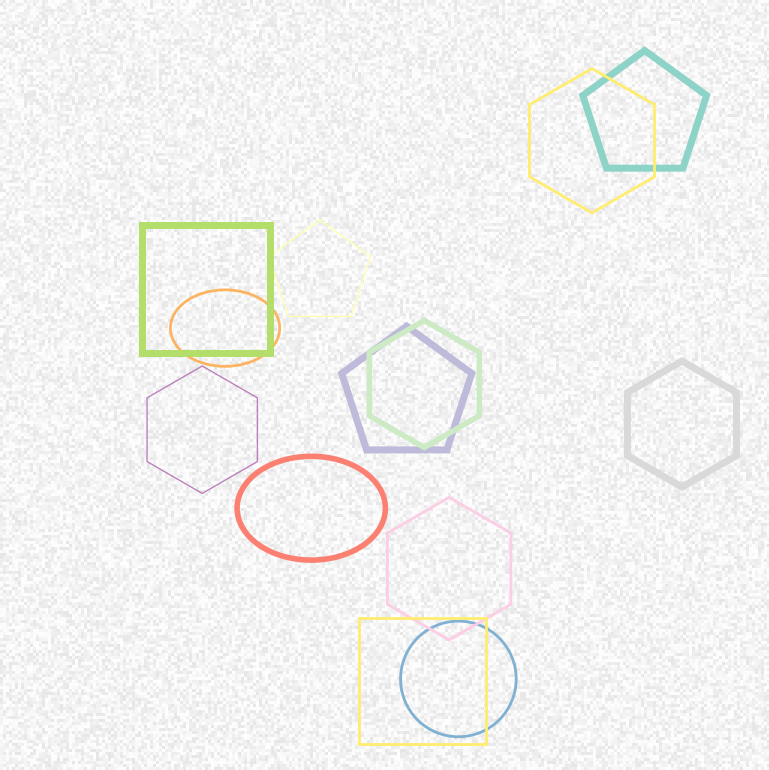[{"shape": "pentagon", "thickness": 2.5, "radius": 0.42, "center": [0.837, 0.85]}, {"shape": "pentagon", "thickness": 0.5, "radius": 0.35, "center": [0.415, 0.645]}, {"shape": "pentagon", "thickness": 2.5, "radius": 0.44, "center": [0.528, 0.488]}, {"shape": "oval", "thickness": 2, "radius": 0.48, "center": [0.404, 0.34]}, {"shape": "circle", "thickness": 1, "radius": 0.38, "center": [0.595, 0.118]}, {"shape": "oval", "thickness": 1, "radius": 0.35, "center": [0.292, 0.574]}, {"shape": "square", "thickness": 2.5, "radius": 0.42, "center": [0.267, 0.624]}, {"shape": "hexagon", "thickness": 1, "radius": 0.46, "center": [0.583, 0.261]}, {"shape": "hexagon", "thickness": 2.5, "radius": 0.41, "center": [0.886, 0.449]}, {"shape": "hexagon", "thickness": 0.5, "radius": 0.41, "center": [0.263, 0.442]}, {"shape": "hexagon", "thickness": 2, "radius": 0.41, "center": [0.551, 0.501]}, {"shape": "hexagon", "thickness": 1, "radius": 0.47, "center": [0.769, 0.817]}, {"shape": "square", "thickness": 1, "radius": 0.41, "center": [0.548, 0.116]}]